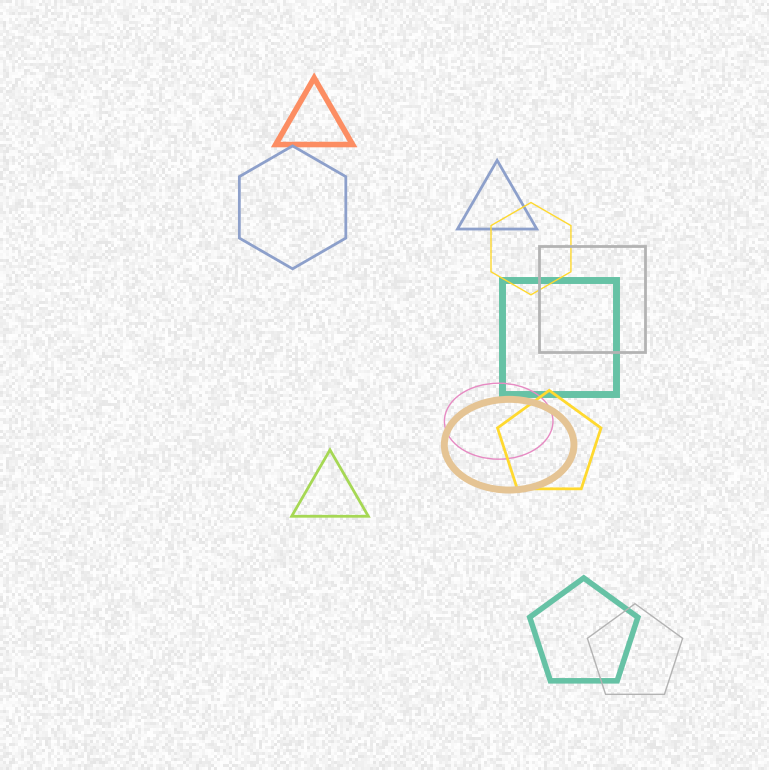[{"shape": "pentagon", "thickness": 2, "radius": 0.37, "center": [0.758, 0.176]}, {"shape": "square", "thickness": 2.5, "radius": 0.37, "center": [0.726, 0.562]}, {"shape": "triangle", "thickness": 2, "radius": 0.29, "center": [0.408, 0.841]}, {"shape": "triangle", "thickness": 1, "radius": 0.3, "center": [0.646, 0.732]}, {"shape": "hexagon", "thickness": 1, "radius": 0.4, "center": [0.38, 0.731]}, {"shape": "oval", "thickness": 0.5, "radius": 0.35, "center": [0.648, 0.453]}, {"shape": "triangle", "thickness": 1, "radius": 0.29, "center": [0.429, 0.358]}, {"shape": "hexagon", "thickness": 0.5, "radius": 0.3, "center": [0.69, 0.677]}, {"shape": "pentagon", "thickness": 1, "radius": 0.35, "center": [0.713, 0.422]}, {"shape": "oval", "thickness": 2.5, "radius": 0.42, "center": [0.661, 0.422]}, {"shape": "square", "thickness": 1, "radius": 0.34, "center": [0.768, 0.612]}, {"shape": "pentagon", "thickness": 0.5, "radius": 0.33, "center": [0.825, 0.151]}]